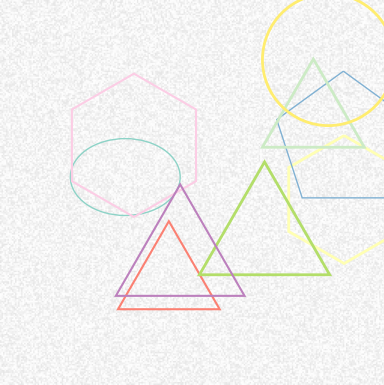[{"shape": "oval", "thickness": 1, "radius": 0.71, "center": [0.325, 0.54]}, {"shape": "hexagon", "thickness": 2, "radius": 0.83, "center": [0.894, 0.482]}, {"shape": "triangle", "thickness": 1.5, "radius": 0.76, "center": [0.439, 0.273]}, {"shape": "pentagon", "thickness": 1, "radius": 0.91, "center": [0.892, 0.633]}, {"shape": "triangle", "thickness": 2, "radius": 0.98, "center": [0.687, 0.384]}, {"shape": "hexagon", "thickness": 1.5, "radius": 0.93, "center": [0.348, 0.623]}, {"shape": "triangle", "thickness": 1.5, "radius": 0.96, "center": [0.468, 0.328]}, {"shape": "triangle", "thickness": 2, "radius": 0.76, "center": [0.814, 0.694]}, {"shape": "circle", "thickness": 2, "radius": 0.86, "center": [0.853, 0.845]}]